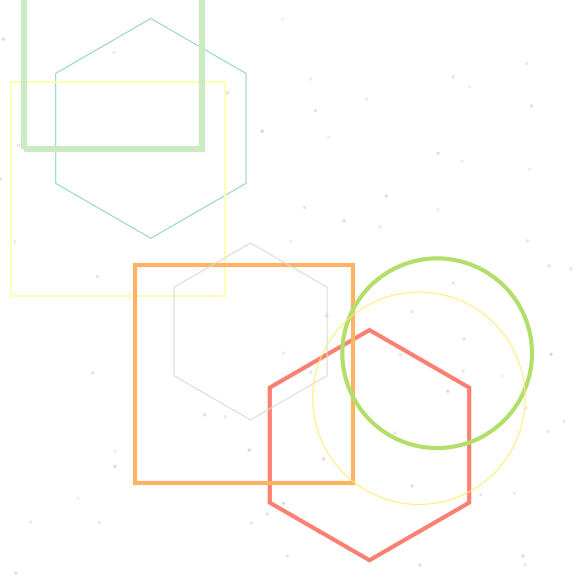[{"shape": "hexagon", "thickness": 0.5, "radius": 0.95, "center": [0.261, 0.777]}, {"shape": "square", "thickness": 1, "radius": 0.93, "center": [0.205, 0.671]}, {"shape": "hexagon", "thickness": 2, "radius": 1.0, "center": [0.64, 0.228]}, {"shape": "square", "thickness": 2, "radius": 0.94, "center": [0.422, 0.351]}, {"shape": "circle", "thickness": 2, "radius": 0.82, "center": [0.757, 0.387]}, {"shape": "hexagon", "thickness": 0.5, "radius": 0.77, "center": [0.434, 0.425]}, {"shape": "square", "thickness": 3, "radius": 0.77, "center": [0.195, 0.896]}, {"shape": "circle", "thickness": 0.5, "radius": 0.92, "center": [0.725, 0.31]}]